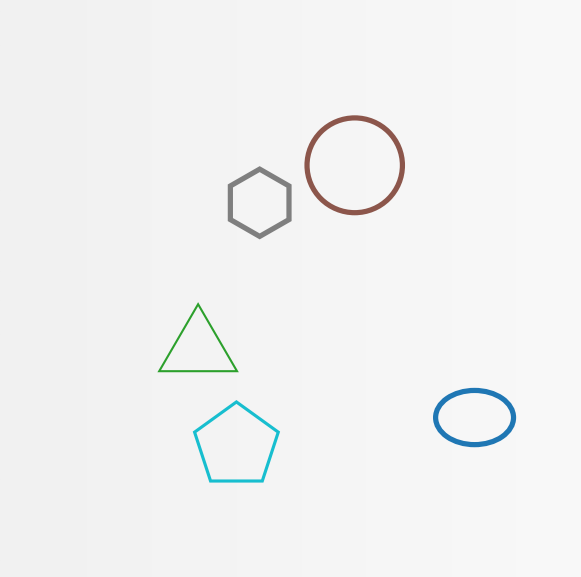[{"shape": "oval", "thickness": 2.5, "radius": 0.34, "center": [0.816, 0.276]}, {"shape": "triangle", "thickness": 1, "radius": 0.39, "center": [0.341, 0.395]}, {"shape": "circle", "thickness": 2.5, "radius": 0.41, "center": [0.61, 0.713]}, {"shape": "hexagon", "thickness": 2.5, "radius": 0.29, "center": [0.447, 0.648]}, {"shape": "pentagon", "thickness": 1.5, "radius": 0.38, "center": [0.407, 0.227]}]